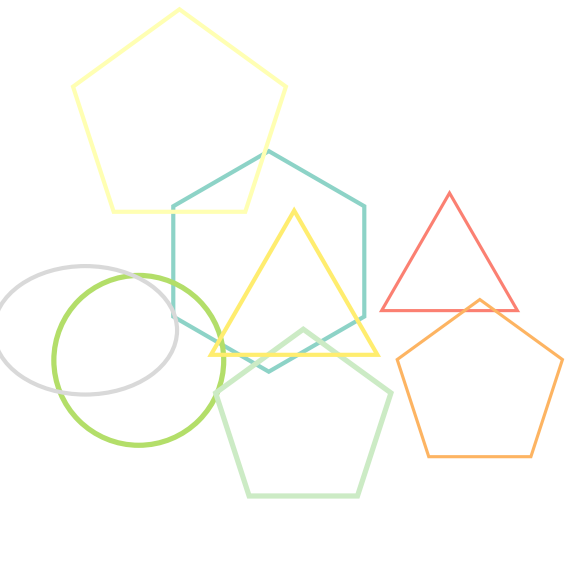[{"shape": "hexagon", "thickness": 2, "radius": 0.95, "center": [0.465, 0.546]}, {"shape": "pentagon", "thickness": 2, "radius": 0.97, "center": [0.311, 0.789]}, {"shape": "triangle", "thickness": 1.5, "radius": 0.68, "center": [0.778, 0.529]}, {"shape": "pentagon", "thickness": 1.5, "radius": 0.75, "center": [0.831, 0.33]}, {"shape": "circle", "thickness": 2.5, "radius": 0.74, "center": [0.24, 0.375]}, {"shape": "oval", "thickness": 2, "radius": 0.79, "center": [0.148, 0.427]}, {"shape": "pentagon", "thickness": 2.5, "radius": 0.8, "center": [0.525, 0.269]}, {"shape": "triangle", "thickness": 2, "radius": 0.83, "center": [0.509, 0.468]}]